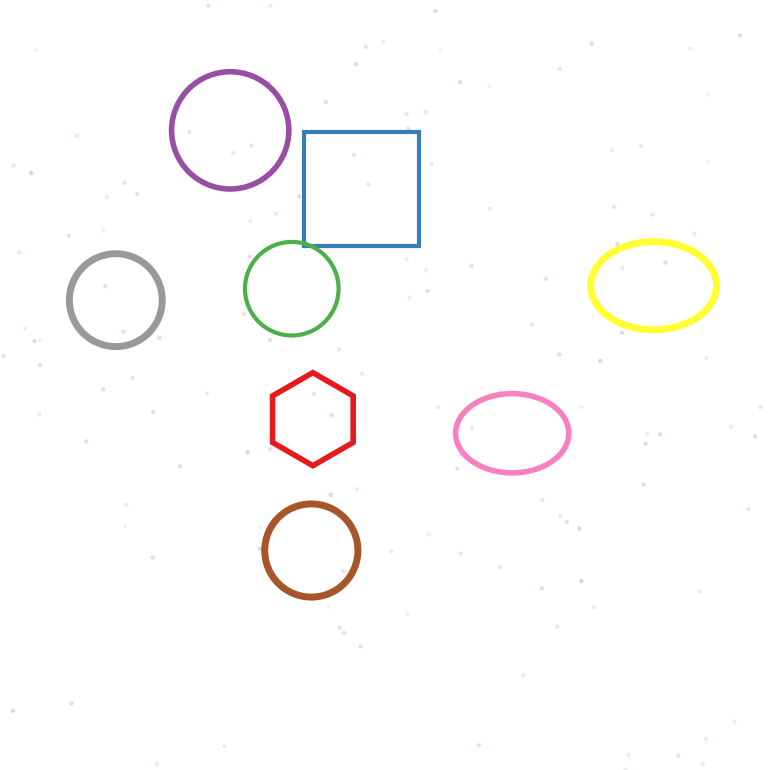[{"shape": "hexagon", "thickness": 2, "radius": 0.3, "center": [0.406, 0.456]}, {"shape": "square", "thickness": 1.5, "radius": 0.37, "center": [0.47, 0.754]}, {"shape": "circle", "thickness": 1.5, "radius": 0.3, "center": [0.379, 0.625]}, {"shape": "circle", "thickness": 2, "radius": 0.38, "center": [0.299, 0.831]}, {"shape": "oval", "thickness": 2.5, "radius": 0.41, "center": [0.849, 0.629]}, {"shape": "circle", "thickness": 2.5, "radius": 0.3, "center": [0.404, 0.285]}, {"shape": "oval", "thickness": 2, "radius": 0.37, "center": [0.665, 0.437]}, {"shape": "circle", "thickness": 2.5, "radius": 0.3, "center": [0.15, 0.61]}]